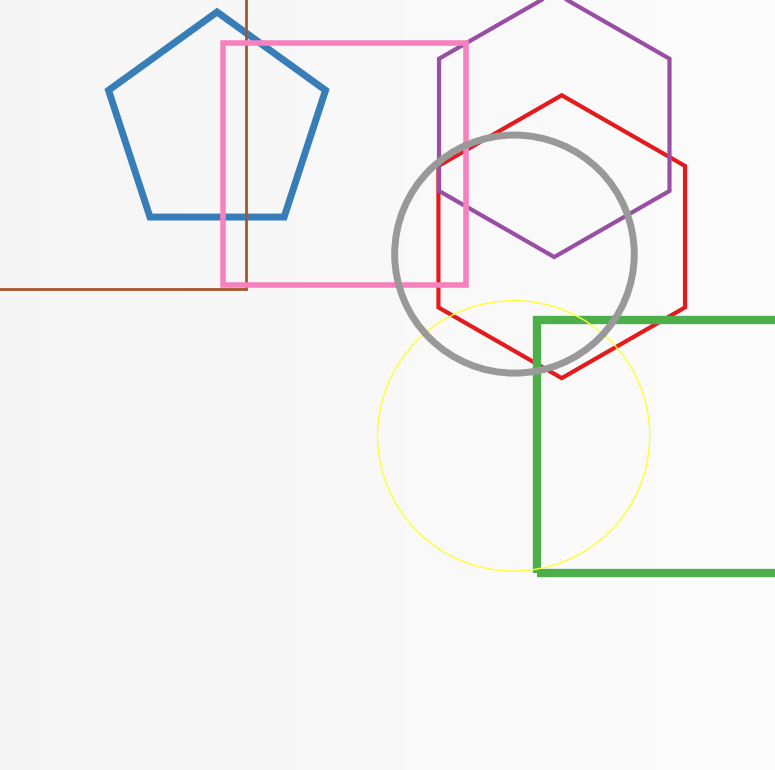[{"shape": "hexagon", "thickness": 1.5, "radius": 0.92, "center": [0.725, 0.693]}, {"shape": "pentagon", "thickness": 2.5, "radius": 0.74, "center": [0.28, 0.837]}, {"shape": "square", "thickness": 3, "radius": 0.82, "center": [0.857, 0.42]}, {"shape": "hexagon", "thickness": 1.5, "radius": 0.86, "center": [0.715, 0.838]}, {"shape": "circle", "thickness": 0.5, "radius": 0.88, "center": [0.663, 0.434]}, {"shape": "square", "thickness": 1, "radius": 0.96, "center": [0.126, 0.817]}, {"shape": "square", "thickness": 2, "radius": 0.78, "center": [0.445, 0.787]}, {"shape": "circle", "thickness": 2.5, "radius": 0.77, "center": [0.664, 0.67]}]